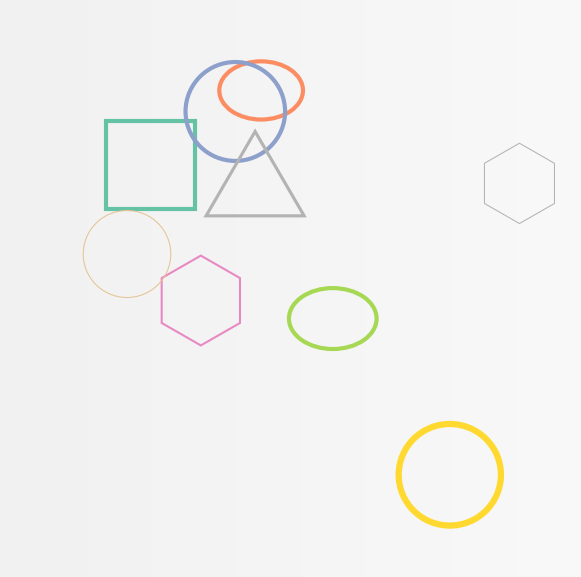[{"shape": "square", "thickness": 2, "radius": 0.38, "center": [0.26, 0.713]}, {"shape": "oval", "thickness": 2, "radius": 0.36, "center": [0.449, 0.843]}, {"shape": "circle", "thickness": 2, "radius": 0.43, "center": [0.405, 0.806]}, {"shape": "hexagon", "thickness": 1, "radius": 0.39, "center": [0.346, 0.479]}, {"shape": "oval", "thickness": 2, "radius": 0.38, "center": [0.573, 0.448]}, {"shape": "circle", "thickness": 3, "radius": 0.44, "center": [0.774, 0.177]}, {"shape": "circle", "thickness": 0.5, "radius": 0.38, "center": [0.218, 0.559]}, {"shape": "hexagon", "thickness": 0.5, "radius": 0.35, "center": [0.894, 0.682]}, {"shape": "triangle", "thickness": 1.5, "radius": 0.49, "center": [0.439, 0.674]}]